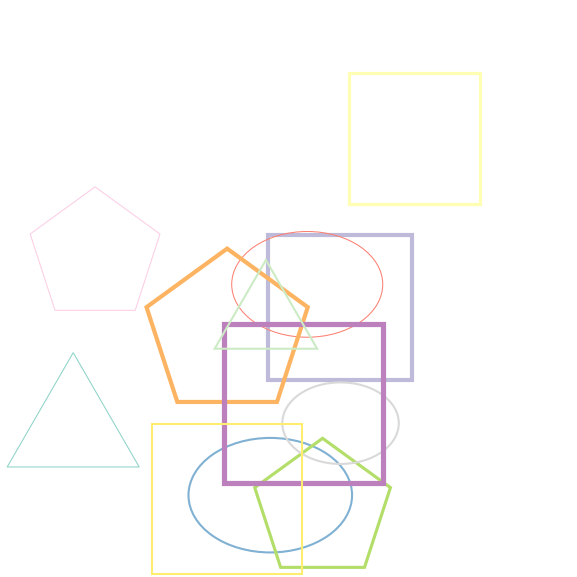[{"shape": "triangle", "thickness": 0.5, "radius": 0.66, "center": [0.127, 0.257]}, {"shape": "square", "thickness": 1.5, "radius": 0.57, "center": [0.717, 0.759]}, {"shape": "square", "thickness": 2, "radius": 0.63, "center": [0.589, 0.467]}, {"shape": "oval", "thickness": 0.5, "radius": 0.65, "center": [0.532, 0.507]}, {"shape": "oval", "thickness": 1, "radius": 0.71, "center": [0.468, 0.142]}, {"shape": "pentagon", "thickness": 2, "radius": 0.73, "center": [0.393, 0.422]}, {"shape": "pentagon", "thickness": 1.5, "radius": 0.62, "center": [0.559, 0.117]}, {"shape": "pentagon", "thickness": 0.5, "radius": 0.59, "center": [0.165, 0.557]}, {"shape": "oval", "thickness": 1, "radius": 0.5, "center": [0.59, 0.266]}, {"shape": "square", "thickness": 2.5, "radius": 0.69, "center": [0.525, 0.301]}, {"shape": "triangle", "thickness": 1, "radius": 0.51, "center": [0.46, 0.447]}, {"shape": "square", "thickness": 1, "radius": 0.65, "center": [0.392, 0.135]}]